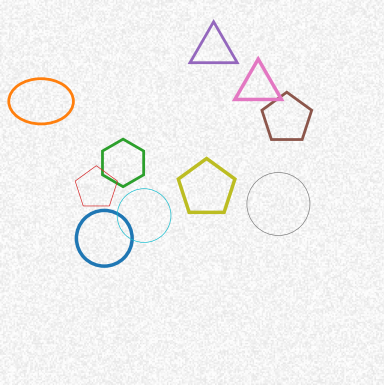[{"shape": "circle", "thickness": 2.5, "radius": 0.36, "center": [0.271, 0.381]}, {"shape": "oval", "thickness": 2, "radius": 0.42, "center": [0.107, 0.737]}, {"shape": "hexagon", "thickness": 2, "radius": 0.31, "center": [0.32, 0.577]}, {"shape": "pentagon", "thickness": 0.5, "radius": 0.29, "center": [0.25, 0.512]}, {"shape": "triangle", "thickness": 2, "radius": 0.35, "center": [0.555, 0.873]}, {"shape": "pentagon", "thickness": 2, "radius": 0.34, "center": [0.745, 0.693]}, {"shape": "triangle", "thickness": 2.5, "radius": 0.35, "center": [0.671, 0.777]}, {"shape": "circle", "thickness": 0.5, "radius": 0.41, "center": [0.723, 0.47]}, {"shape": "pentagon", "thickness": 2.5, "radius": 0.39, "center": [0.537, 0.511]}, {"shape": "circle", "thickness": 0.5, "radius": 0.35, "center": [0.374, 0.44]}]